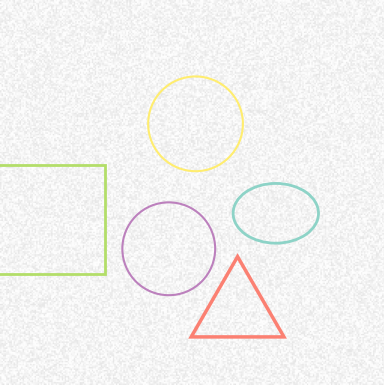[{"shape": "oval", "thickness": 2, "radius": 0.55, "center": [0.716, 0.446]}, {"shape": "triangle", "thickness": 2.5, "radius": 0.7, "center": [0.617, 0.194]}, {"shape": "square", "thickness": 2, "radius": 0.71, "center": [0.131, 0.43]}, {"shape": "circle", "thickness": 1.5, "radius": 0.6, "center": [0.438, 0.354]}, {"shape": "circle", "thickness": 1.5, "radius": 0.62, "center": [0.508, 0.678]}]